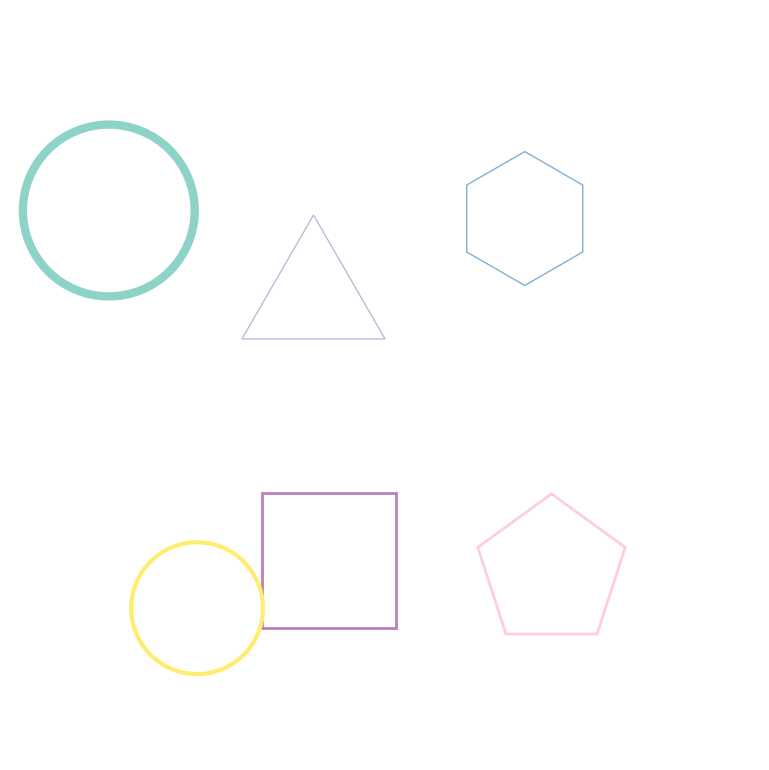[{"shape": "circle", "thickness": 3, "radius": 0.56, "center": [0.141, 0.727]}, {"shape": "triangle", "thickness": 0.5, "radius": 0.54, "center": [0.407, 0.613]}, {"shape": "hexagon", "thickness": 0.5, "radius": 0.43, "center": [0.681, 0.716]}, {"shape": "pentagon", "thickness": 1, "radius": 0.5, "center": [0.716, 0.258]}, {"shape": "square", "thickness": 1, "radius": 0.44, "center": [0.427, 0.272]}, {"shape": "circle", "thickness": 1.5, "radius": 0.43, "center": [0.256, 0.21]}]